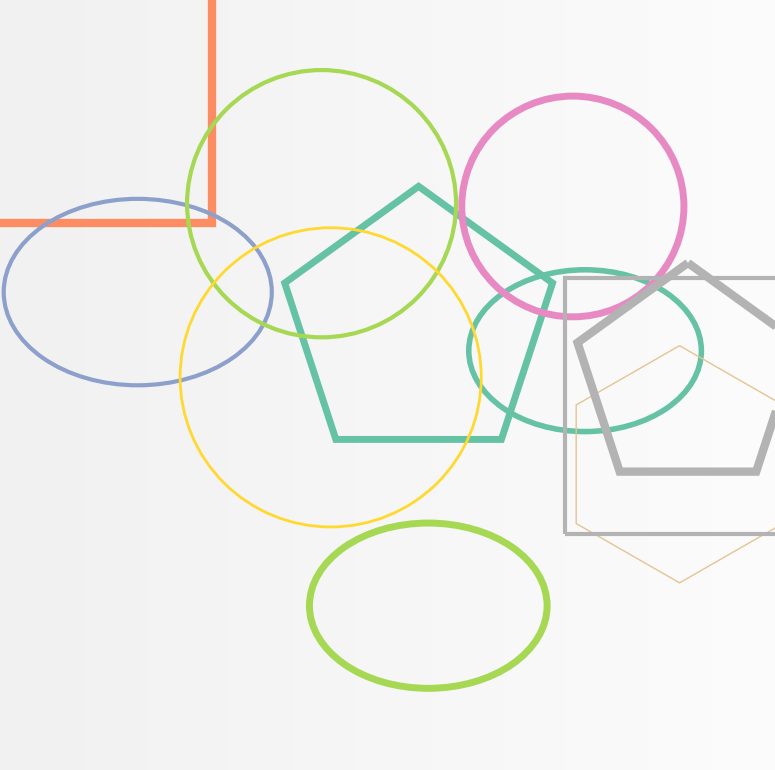[{"shape": "pentagon", "thickness": 2.5, "radius": 0.91, "center": [0.54, 0.576]}, {"shape": "oval", "thickness": 2, "radius": 0.75, "center": [0.755, 0.545]}, {"shape": "square", "thickness": 3, "radius": 0.85, "center": [0.103, 0.88]}, {"shape": "oval", "thickness": 1.5, "radius": 0.86, "center": [0.178, 0.621]}, {"shape": "circle", "thickness": 2.5, "radius": 0.72, "center": [0.739, 0.732]}, {"shape": "circle", "thickness": 1.5, "radius": 0.87, "center": [0.415, 0.735]}, {"shape": "oval", "thickness": 2.5, "radius": 0.77, "center": [0.553, 0.213]}, {"shape": "circle", "thickness": 1, "radius": 0.97, "center": [0.427, 0.51]}, {"shape": "hexagon", "thickness": 0.5, "radius": 0.77, "center": [0.877, 0.397]}, {"shape": "square", "thickness": 1.5, "radius": 0.83, "center": [0.894, 0.473]}, {"shape": "pentagon", "thickness": 3, "radius": 0.75, "center": [0.888, 0.509]}]